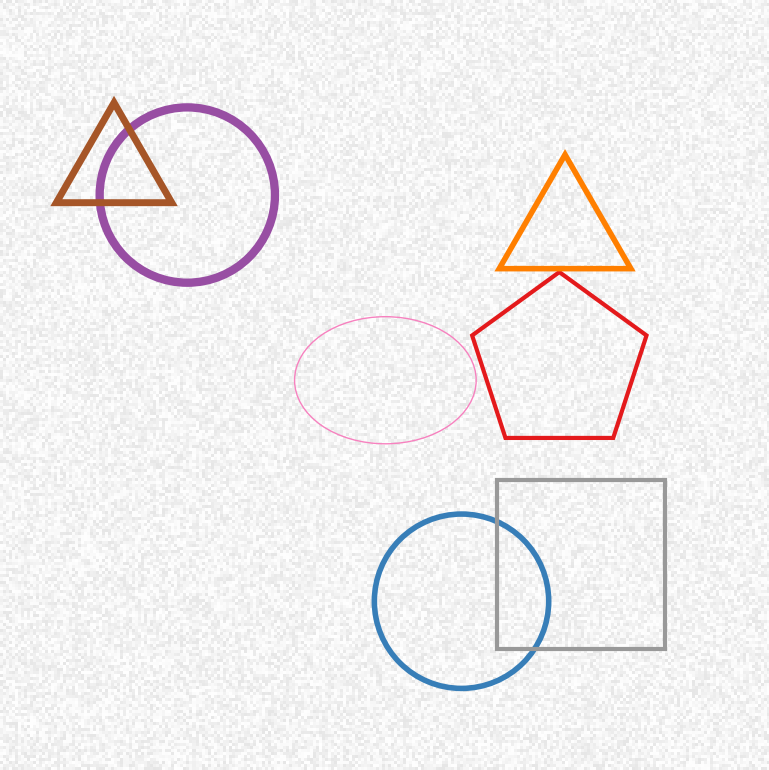[{"shape": "pentagon", "thickness": 1.5, "radius": 0.6, "center": [0.726, 0.528]}, {"shape": "circle", "thickness": 2, "radius": 0.57, "center": [0.599, 0.219]}, {"shape": "circle", "thickness": 3, "radius": 0.57, "center": [0.243, 0.747]}, {"shape": "triangle", "thickness": 2, "radius": 0.49, "center": [0.734, 0.7]}, {"shape": "triangle", "thickness": 2.5, "radius": 0.43, "center": [0.148, 0.78]}, {"shape": "oval", "thickness": 0.5, "radius": 0.59, "center": [0.5, 0.506]}, {"shape": "square", "thickness": 1.5, "radius": 0.55, "center": [0.754, 0.267]}]